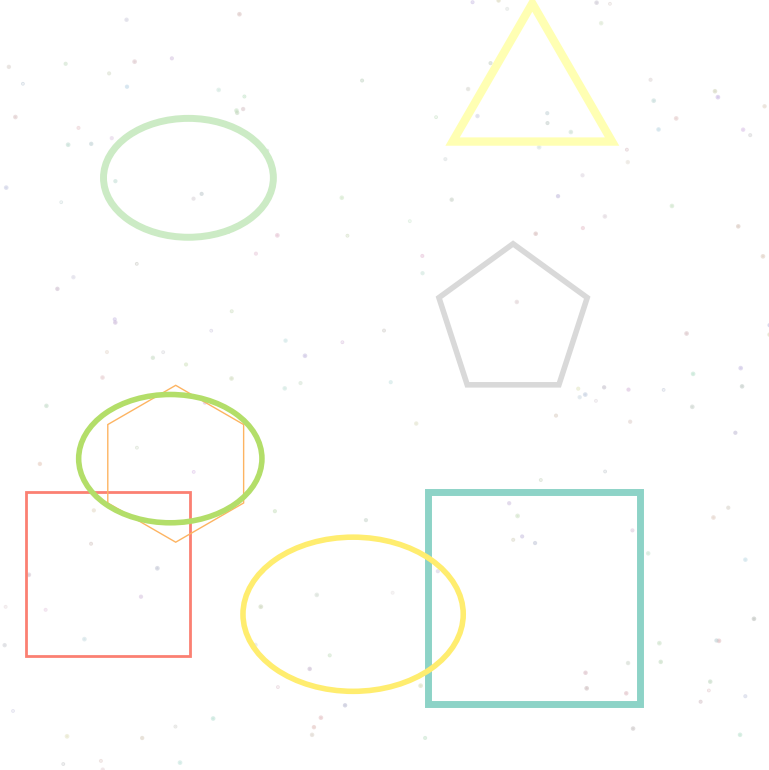[{"shape": "square", "thickness": 2.5, "radius": 0.69, "center": [0.693, 0.223]}, {"shape": "triangle", "thickness": 3, "radius": 0.6, "center": [0.691, 0.876]}, {"shape": "square", "thickness": 1, "radius": 0.53, "center": [0.14, 0.254]}, {"shape": "hexagon", "thickness": 0.5, "radius": 0.51, "center": [0.228, 0.398]}, {"shape": "oval", "thickness": 2, "radius": 0.6, "center": [0.221, 0.404]}, {"shape": "pentagon", "thickness": 2, "radius": 0.51, "center": [0.666, 0.582]}, {"shape": "oval", "thickness": 2.5, "radius": 0.55, "center": [0.245, 0.769]}, {"shape": "oval", "thickness": 2, "radius": 0.72, "center": [0.459, 0.202]}]